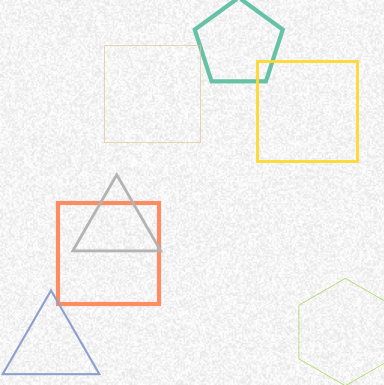[{"shape": "pentagon", "thickness": 3, "radius": 0.6, "center": [0.62, 0.886]}, {"shape": "square", "thickness": 3, "radius": 0.65, "center": [0.282, 0.342]}, {"shape": "triangle", "thickness": 1.5, "radius": 0.72, "center": [0.133, 0.101]}, {"shape": "hexagon", "thickness": 0.5, "radius": 0.7, "center": [0.897, 0.138]}, {"shape": "square", "thickness": 2, "radius": 0.65, "center": [0.798, 0.711]}, {"shape": "square", "thickness": 0.5, "radius": 0.63, "center": [0.395, 0.756]}, {"shape": "triangle", "thickness": 2, "radius": 0.66, "center": [0.303, 0.414]}]